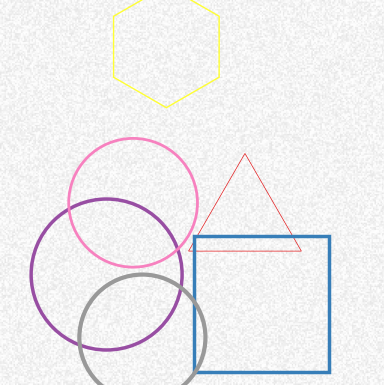[{"shape": "triangle", "thickness": 0.5, "radius": 0.85, "center": [0.636, 0.432]}, {"shape": "square", "thickness": 2.5, "radius": 0.88, "center": [0.679, 0.21]}, {"shape": "circle", "thickness": 2.5, "radius": 0.98, "center": [0.277, 0.287]}, {"shape": "hexagon", "thickness": 1, "radius": 0.79, "center": [0.432, 0.879]}, {"shape": "circle", "thickness": 2, "radius": 0.84, "center": [0.346, 0.473]}, {"shape": "circle", "thickness": 3, "radius": 0.82, "center": [0.37, 0.123]}]